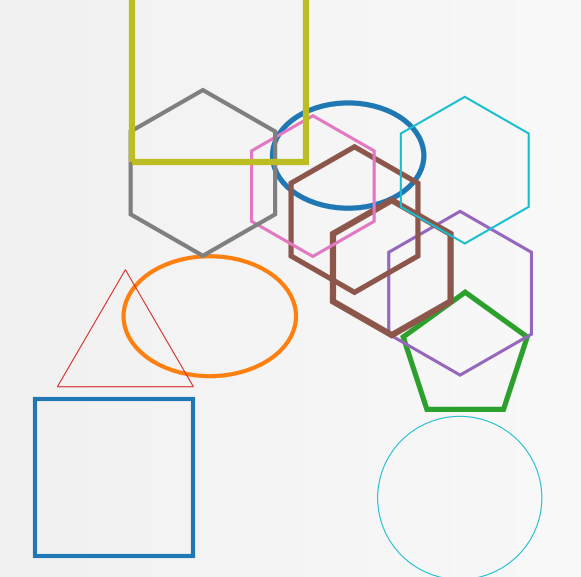[{"shape": "square", "thickness": 2, "radius": 0.68, "center": [0.196, 0.172]}, {"shape": "oval", "thickness": 2.5, "radius": 0.65, "center": [0.599, 0.73]}, {"shape": "oval", "thickness": 2, "radius": 0.74, "center": [0.361, 0.452]}, {"shape": "pentagon", "thickness": 2.5, "radius": 0.56, "center": [0.8, 0.381]}, {"shape": "triangle", "thickness": 0.5, "radius": 0.68, "center": [0.216, 0.397]}, {"shape": "hexagon", "thickness": 1.5, "radius": 0.71, "center": [0.792, 0.491]}, {"shape": "hexagon", "thickness": 2.5, "radius": 0.63, "center": [0.61, 0.619]}, {"shape": "hexagon", "thickness": 3, "radius": 0.58, "center": [0.674, 0.536]}, {"shape": "hexagon", "thickness": 1.5, "radius": 0.61, "center": [0.538, 0.677]}, {"shape": "hexagon", "thickness": 2, "radius": 0.72, "center": [0.349, 0.7]}, {"shape": "square", "thickness": 3, "radius": 0.75, "center": [0.377, 0.869]}, {"shape": "hexagon", "thickness": 1, "radius": 0.64, "center": [0.8, 0.704]}, {"shape": "circle", "thickness": 0.5, "radius": 0.71, "center": [0.791, 0.137]}]